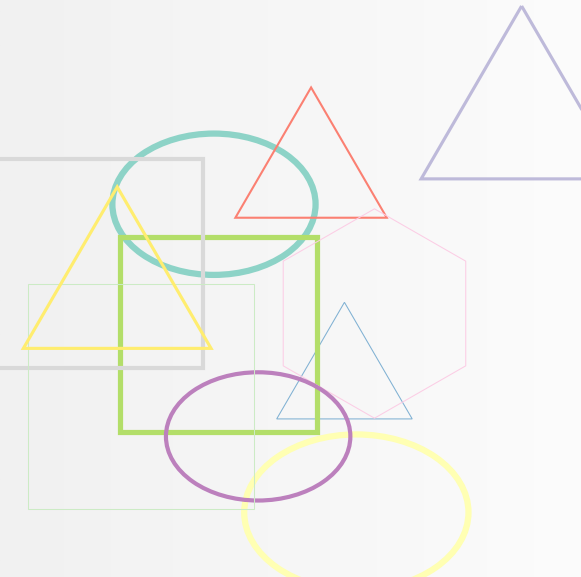[{"shape": "oval", "thickness": 3, "radius": 0.87, "center": [0.368, 0.645]}, {"shape": "oval", "thickness": 3, "radius": 0.96, "center": [0.613, 0.112]}, {"shape": "triangle", "thickness": 1.5, "radius": 1.0, "center": [0.897, 0.789]}, {"shape": "triangle", "thickness": 1, "radius": 0.75, "center": [0.535, 0.697]}, {"shape": "triangle", "thickness": 0.5, "radius": 0.67, "center": [0.593, 0.341]}, {"shape": "square", "thickness": 2.5, "radius": 0.84, "center": [0.376, 0.419]}, {"shape": "hexagon", "thickness": 0.5, "radius": 0.91, "center": [0.644, 0.456]}, {"shape": "square", "thickness": 2, "radius": 0.91, "center": [0.169, 0.543]}, {"shape": "oval", "thickness": 2, "radius": 0.79, "center": [0.444, 0.243]}, {"shape": "square", "thickness": 0.5, "radius": 0.97, "center": [0.243, 0.312]}, {"shape": "triangle", "thickness": 1.5, "radius": 0.93, "center": [0.202, 0.489]}]